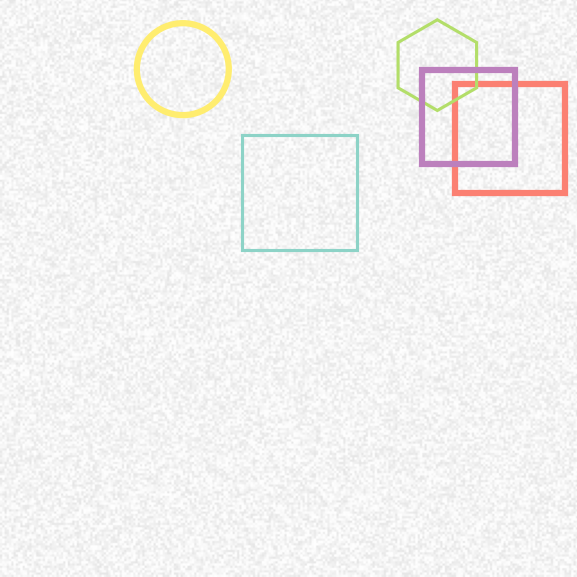[{"shape": "square", "thickness": 1.5, "radius": 0.5, "center": [0.519, 0.665]}, {"shape": "square", "thickness": 3, "radius": 0.47, "center": [0.883, 0.76]}, {"shape": "hexagon", "thickness": 1.5, "radius": 0.39, "center": [0.757, 0.886]}, {"shape": "square", "thickness": 3, "radius": 0.4, "center": [0.811, 0.796]}, {"shape": "circle", "thickness": 3, "radius": 0.4, "center": [0.317, 0.879]}]